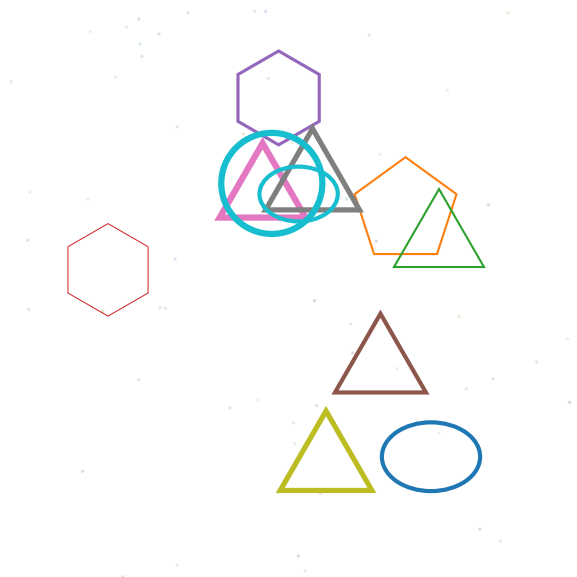[{"shape": "oval", "thickness": 2, "radius": 0.43, "center": [0.746, 0.208]}, {"shape": "pentagon", "thickness": 1, "radius": 0.46, "center": [0.702, 0.634]}, {"shape": "triangle", "thickness": 1, "radius": 0.45, "center": [0.76, 0.582]}, {"shape": "hexagon", "thickness": 0.5, "radius": 0.4, "center": [0.187, 0.532]}, {"shape": "hexagon", "thickness": 1.5, "radius": 0.41, "center": [0.482, 0.83]}, {"shape": "triangle", "thickness": 2, "radius": 0.45, "center": [0.659, 0.365]}, {"shape": "triangle", "thickness": 3, "radius": 0.43, "center": [0.455, 0.665]}, {"shape": "triangle", "thickness": 2.5, "radius": 0.47, "center": [0.541, 0.683]}, {"shape": "triangle", "thickness": 2.5, "radius": 0.46, "center": [0.565, 0.196]}, {"shape": "circle", "thickness": 3, "radius": 0.44, "center": [0.471, 0.682]}, {"shape": "oval", "thickness": 2, "radius": 0.34, "center": [0.517, 0.663]}]